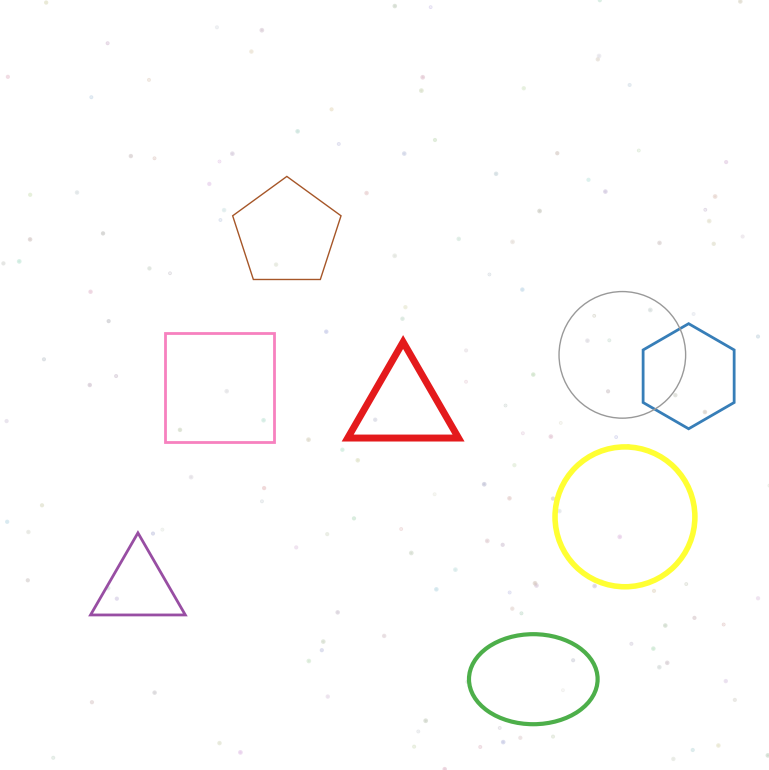[{"shape": "triangle", "thickness": 2.5, "radius": 0.42, "center": [0.524, 0.473]}, {"shape": "hexagon", "thickness": 1, "radius": 0.34, "center": [0.894, 0.511]}, {"shape": "oval", "thickness": 1.5, "radius": 0.42, "center": [0.693, 0.118]}, {"shape": "triangle", "thickness": 1, "radius": 0.36, "center": [0.179, 0.237]}, {"shape": "circle", "thickness": 2, "radius": 0.45, "center": [0.812, 0.329]}, {"shape": "pentagon", "thickness": 0.5, "radius": 0.37, "center": [0.373, 0.697]}, {"shape": "square", "thickness": 1, "radius": 0.35, "center": [0.285, 0.496]}, {"shape": "circle", "thickness": 0.5, "radius": 0.41, "center": [0.808, 0.539]}]